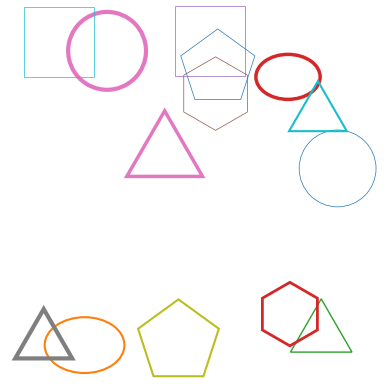[{"shape": "circle", "thickness": 0.5, "radius": 0.5, "center": [0.877, 0.563]}, {"shape": "pentagon", "thickness": 0.5, "radius": 0.51, "center": [0.566, 0.824]}, {"shape": "oval", "thickness": 1.5, "radius": 0.52, "center": [0.22, 0.104]}, {"shape": "triangle", "thickness": 1, "radius": 0.46, "center": [0.834, 0.132]}, {"shape": "oval", "thickness": 2.5, "radius": 0.42, "center": [0.748, 0.8]}, {"shape": "hexagon", "thickness": 2, "radius": 0.41, "center": [0.753, 0.184]}, {"shape": "square", "thickness": 0.5, "radius": 0.45, "center": [0.545, 0.893]}, {"shape": "hexagon", "thickness": 0.5, "radius": 0.48, "center": [0.56, 0.757]}, {"shape": "circle", "thickness": 3, "radius": 0.51, "center": [0.278, 0.868]}, {"shape": "triangle", "thickness": 2.5, "radius": 0.57, "center": [0.428, 0.599]}, {"shape": "triangle", "thickness": 3, "radius": 0.43, "center": [0.114, 0.112]}, {"shape": "pentagon", "thickness": 1.5, "radius": 0.55, "center": [0.464, 0.112]}, {"shape": "square", "thickness": 0.5, "radius": 0.46, "center": [0.153, 0.89]}, {"shape": "triangle", "thickness": 1.5, "radius": 0.43, "center": [0.826, 0.703]}]